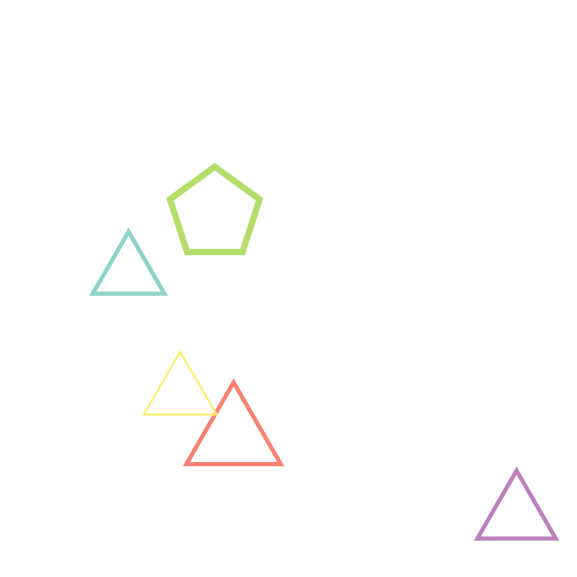[{"shape": "triangle", "thickness": 2, "radius": 0.36, "center": [0.223, 0.526]}, {"shape": "triangle", "thickness": 2, "radius": 0.47, "center": [0.404, 0.243]}, {"shape": "pentagon", "thickness": 3, "radius": 0.41, "center": [0.372, 0.629]}, {"shape": "triangle", "thickness": 2, "radius": 0.39, "center": [0.894, 0.106]}, {"shape": "triangle", "thickness": 1, "radius": 0.36, "center": [0.312, 0.318]}]